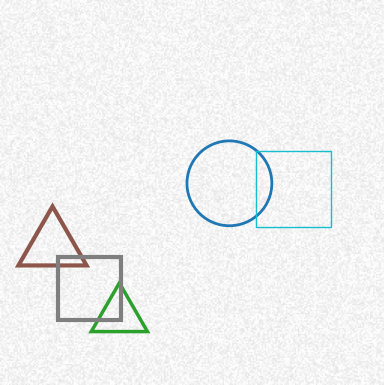[{"shape": "circle", "thickness": 2, "radius": 0.55, "center": [0.596, 0.524]}, {"shape": "triangle", "thickness": 2.5, "radius": 0.42, "center": [0.31, 0.181]}, {"shape": "triangle", "thickness": 3, "radius": 0.51, "center": [0.136, 0.362]}, {"shape": "square", "thickness": 3, "radius": 0.41, "center": [0.232, 0.25]}, {"shape": "square", "thickness": 1, "radius": 0.49, "center": [0.762, 0.509]}]